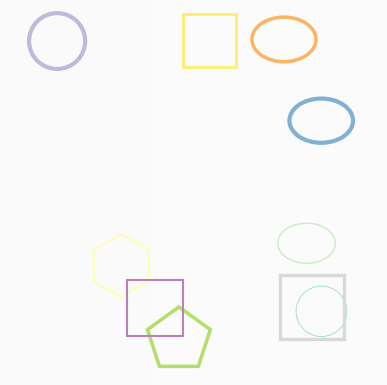[{"shape": "circle", "thickness": 0.5, "radius": 0.33, "center": [0.83, 0.191]}, {"shape": "hexagon", "thickness": 1.5, "radius": 0.41, "center": [0.313, 0.31]}, {"shape": "circle", "thickness": 3, "radius": 0.36, "center": [0.147, 0.893]}, {"shape": "oval", "thickness": 3, "radius": 0.41, "center": [0.829, 0.687]}, {"shape": "oval", "thickness": 2.5, "radius": 0.41, "center": [0.733, 0.898]}, {"shape": "pentagon", "thickness": 2.5, "radius": 0.43, "center": [0.462, 0.117]}, {"shape": "square", "thickness": 2.5, "radius": 0.42, "center": [0.805, 0.203]}, {"shape": "square", "thickness": 1.5, "radius": 0.36, "center": [0.4, 0.2]}, {"shape": "oval", "thickness": 1, "radius": 0.37, "center": [0.791, 0.368]}, {"shape": "square", "thickness": 2, "radius": 0.34, "center": [0.54, 0.895]}]